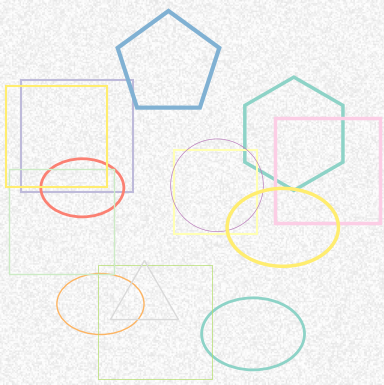[{"shape": "oval", "thickness": 2, "radius": 0.67, "center": [0.657, 0.133]}, {"shape": "hexagon", "thickness": 2.5, "radius": 0.74, "center": [0.763, 0.653]}, {"shape": "square", "thickness": 1.5, "radius": 0.54, "center": [0.56, 0.501]}, {"shape": "square", "thickness": 1.5, "radius": 0.72, "center": [0.2, 0.647]}, {"shape": "oval", "thickness": 2, "radius": 0.54, "center": [0.214, 0.512]}, {"shape": "pentagon", "thickness": 3, "radius": 0.69, "center": [0.438, 0.833]}, {"shape": "oval", "thickness": 1, "radius": 0.57, "center": [0.261, 0.21]}, {"shape": "square", "thickness": 0.5, "radius": 0.74, "center": [0.402, 0.164]}, {"shape": "square", "thickness": 2.5, "radius": 0.69, "center": [0.85, 0.557]}, {"shape": "triangle", "thickness": 1, "radius": 0.51, "center": [0.375, 0.221]}, {"shape": "circle", "thickness": 0.5, "radius": 0.6, "center": [0.564, 0.519]}, {"shape": "square", "thickness": 1, "radius": 0.68, "center": [0.161, 0.425]}, {"shape": "oval", "thickness": 2.5, "radius": 0.72, "center": [0.735, 0.409]}, {"shape": "square", "thickness": 1.5, "radius": 0.65, "center": [0.146, 0.645]}]